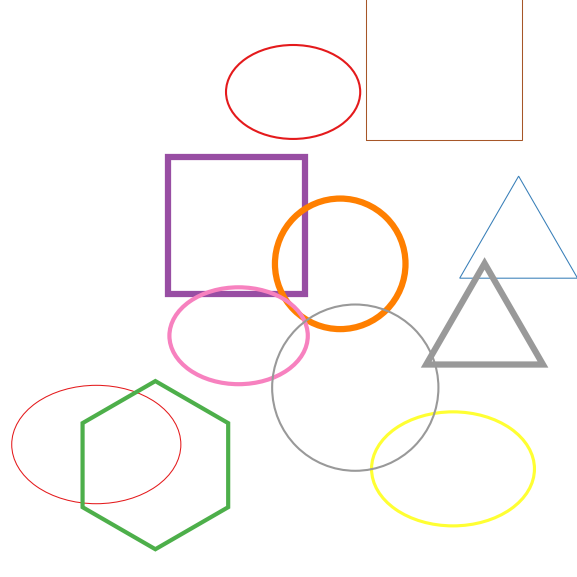[{"shape": "oval", "thickness": 1, "radius": 0.58, "center": [0.508, 0.84]}, {"shape": "oval", "thickness": 0.5, "radius": 0.73, "center": [0.167, 0.229]}, {"shape": "triangle", "thickness": 0.5, "radius": 0.59, "center": [0.898, 0.576]}, {"shape": "hexagon", "thickness": 2, "radius": 0.73, "center": [0.269, 0.194]}, {"shape": "square", "thickness": 3, "radius": 0.59, "center": [0.409, 0.609]}, {"shape": "circle", "thickness": 3, "radius": 0.57, "center": [0.589, 0.542]}, {"shape": "oval", "thickness": 1.5, "radius": 0.71, "center": [0.784, 0.187]}, {"shape": "square", "thickness": 0.5, "radius": 0.67, "center": [0.768, 0.892]}, {"shape": "oval", "thickness": 2, "radius": 0.6, "center": [0.413, 0.418]}, {"shape": "circle", "thickness": 1, "radius": 0.72, "center": [0.615, 0.328]}, {"shape": "triangle", "thickness": 3, "radius": 0.58, "center": [0.839, 0.426]}]